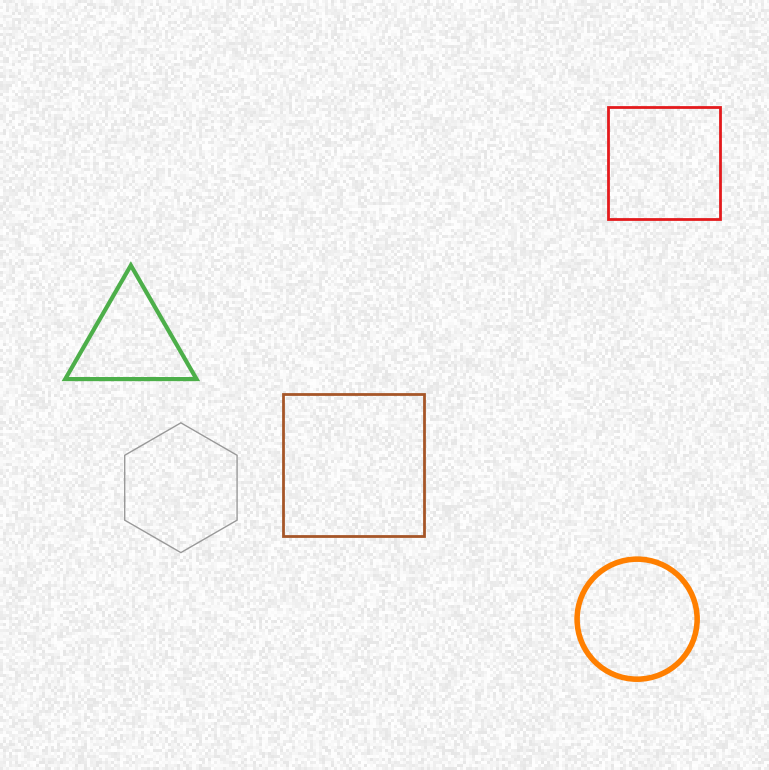[{"shape": "square", "thickness": 1, "radius": 0.36, "center": [0.863, 0.789]}, {"shape": "triangle", "thickness": 1.5, "radius": 0.49, "center": [0.17, 0.557]}, {"shape": "circle", "thickness": 2, "radius": 0.39, "center": [0.827, 0.196]}, {"shape": "square", "thickness": 1, "radius": 0.46, "center": [0.459, 0.396]}, {"shape": "hexagon", "thickness": 0.5, "radius": 0.42, "center": [0.235, 0.367]}]